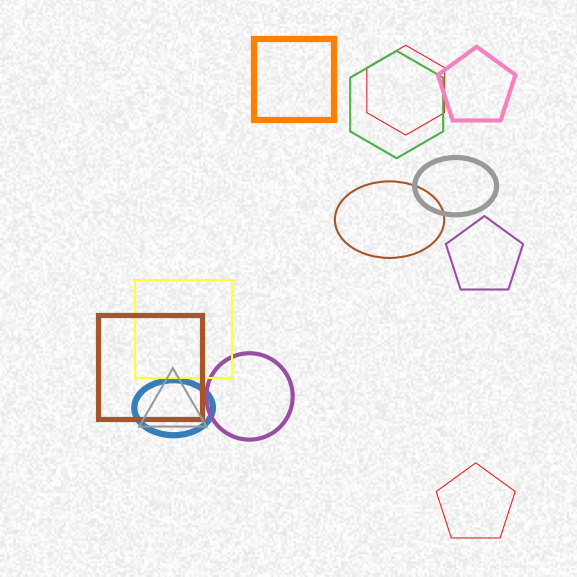[{"shape": "pentagon", "thickness": 0.5, "radius": 0.36, "center": [0.824, 0.126]}, {"shape": "hexagon", "thickness": 0.5, "radius": 0.39, "center": [0.703, 0.843]}, {"shape": "oval", "thickness": 3, "radius": 0.34, "center": [0.301, 0.293]}, {"shape": "hexagon", "thickness": 1, "radius": 0.46, "center": [0.687, 0.818]}, {"shape": "circle", "thickness": 2, "radius": 0.37, "center": [0.432, 0.313]}, {"shape": "pentagon", "thickness": 1, "radius": 0.35, "center": [0.839, 0.555]}, {"shape": "square", "thickness": 3, "radius": 0.35, "center": [0.509, 0.861]}, {"shape": "square", "thickness": 1, "radius": 0.42, "center": [0.317, 0.429]}, {"shape": "oval", "thickness": 1, "radius": 0.47, "center": [0.675, 0.619]}, {"shape": "square", "thickness": 2.5, "radius": 0.45, "center": [0.259, 0.364]}, {"shape": "pentagon", "thickness": 2, "radius": 0.35, "center": [0.825, 0.848]}, {"shape": "oval", "thickness": 2.5, "radius": 0.35, "center": [0.789, 0.677]}, {"shape": "triangle", "thickness": 1, "radius": 0.34, "center": [0.299, 0.294]}]